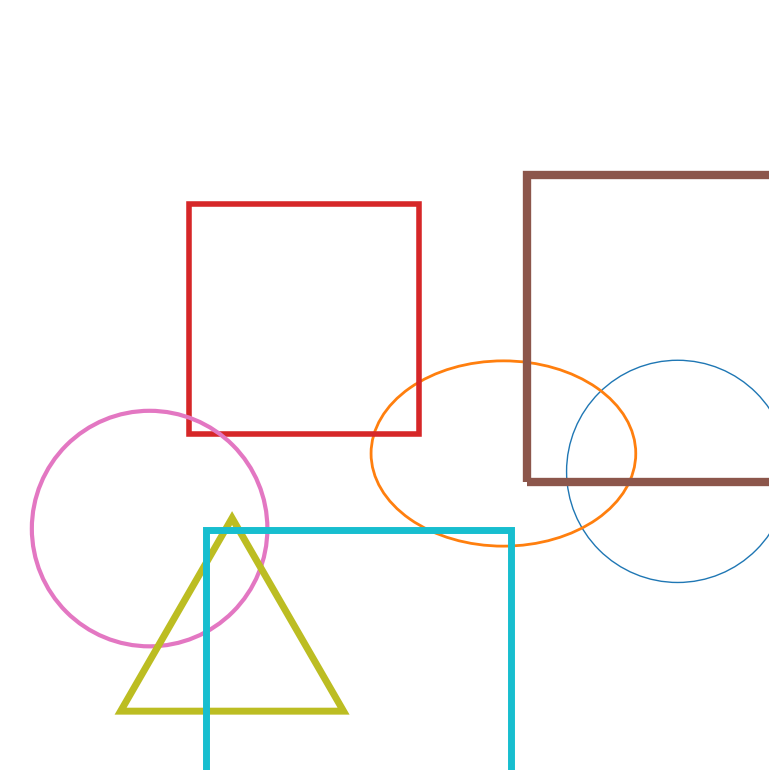[{"shape": "circle", "thickness": 0.5, "radius": 0.72, "center": [0.88, 0.388]}, {"shape": "oval", "thickness": 1, "radius": 0.86, "center": [0.654, 0.411]}, {"shape": "square", "thickness": 2, "radius": 0.75, "center": [0.395, 0.586]}, {"shape": "square", "thickness": 3, "radius": 1.0, "center": [0.884, 0.573]}, {"shape": "circle", "thickness": 1.5, "radius": 0.76, "center": [0.194, 0.314]}, {"shape": "triangle", "thickness": 2.5, "radius": 0.84, "center": [0.301, 0.16]}, {"shape": "square", "thickness": 2.5, "radius": 0.99, "center": [0.465, 0.114]}]